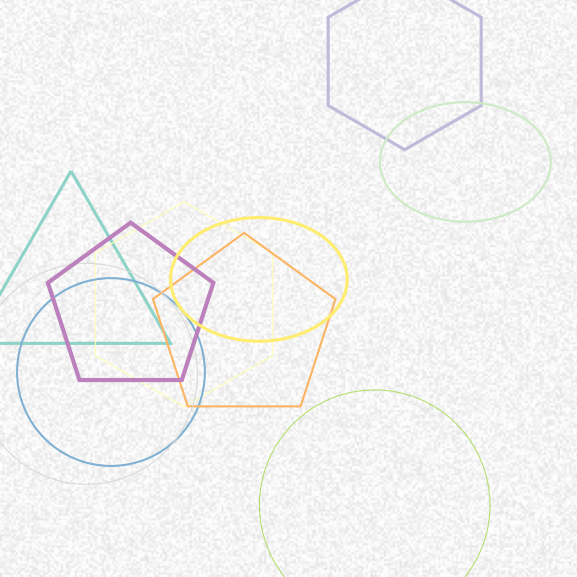[{"shape": "triangle", "thickness": 1.5, "radius": 0.99, "center": [0.123, 0.504]}, {"shape": "hexagon", "thickness": 0.5, "radius": 0.89, "center": [0.319, 0.472]}, {"shape": "hexagon", "thickness": 1.5, "radius": 0.76, "center": [0.701, 0.893]}, {"shape": "circle", "thickness": 1, "radius": 0.81, "center": [0.192, 0.355]}, {"shape": "pentagon", "thickness": 1, "radius": 0.83, "center": [0.423, 0.43]}, {"shape": "circle", "thickness": 0.5, "radius": 1.0, "center": [0.649, 0.124]}, {"shape": "circle", "thickness": 0.5, "radius": 0.96, "center": [0.151, 0.352]}, {"shape": "pentagon", "thickness": 2, "radius": 0.75, "center": [0.226, 0.463]}, {"shape": "oval", "thickness": 1, "radius": 0.74, "center": [0.806, 0.719]}, {"shape": "oval", "thickness": 1.5, "radius": 0.76, "center": [0.448, 0.515]}]